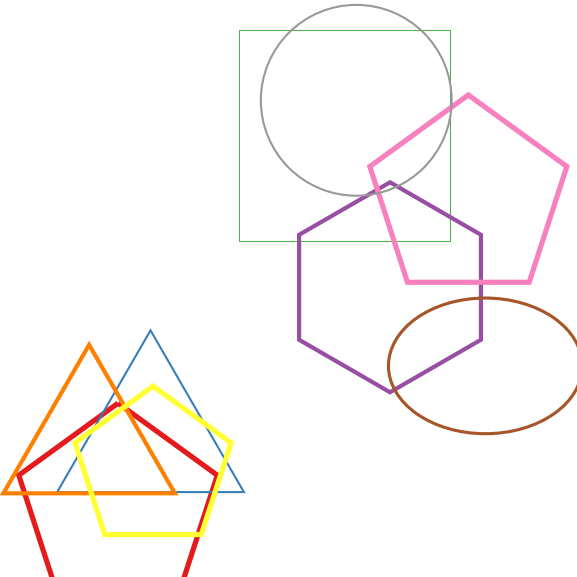[{"shape": "pentagon", "thickness": 2.5, "radius": 0.9, "center": [0.204, 0.12]}, {"shape": "triangle", "thickness": 1, "radius": 0.93, "center": [0.261, 0.24]}, {"shape": "square", "thickness": 0.5, "radius": 0.91, "center": [0.597, 0.765]}, {"shape": "hexagon", "thickness": 2, "radius": 0.91, "center": [0.675, 0.502]}, {"shape": "triangle", "thickness": 2, "radius": 0.86, "center": [0.154, 0.231]}, {"shape": "pentagon", "thickness": 2.5, "radius": 0.71, "center": [0.265, 0.188]}, {"shape": "oval", "thickness": 1.5, "radius": 0.84, "center": [0.84, 0.366]}, {"shape": "pentagon", "thickness": 2.5, "radius": 0.9, "center": [0.811, 0.655]}, {"shape": "circle", "thickness": 1, "radius": 0.83, "center": [0.617, 0.825]}]